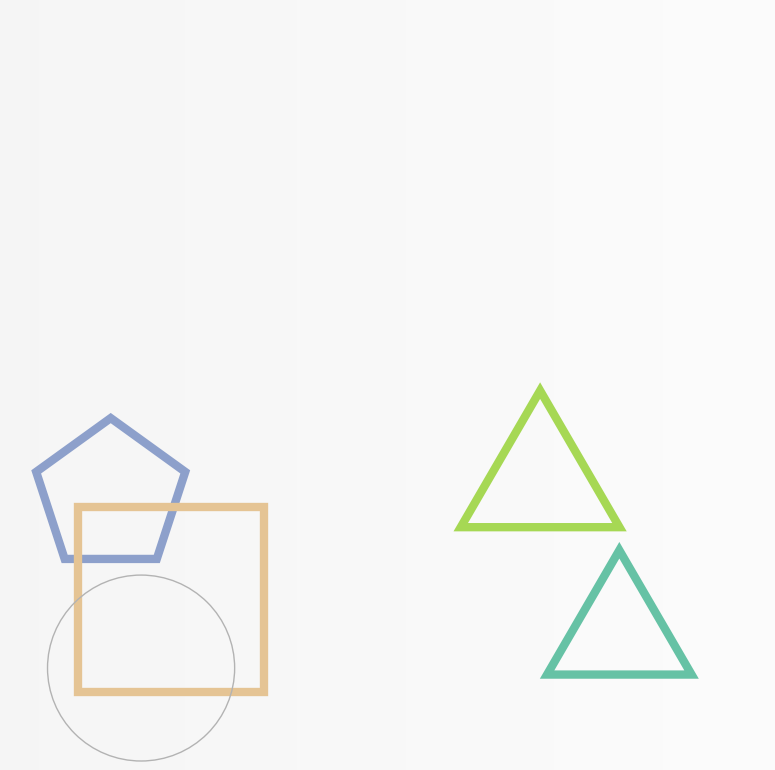[{"shape": "triangle", "thickness": 3, "radius": 0.54, "center": [0.799, 0.178]}, {"shape": "pentagon", "thickness": 3, "radius": 0.51, "center": [0.143, 0.356]}, {"shape": "triangle", "thickness": 3, "radius": 0.59, "center": [0.697, 0.374]}, {"shape": "square", "thickness": 3, "radius": 0.6, "center": [0.22, 0.222]}, {"shape": "circle", "thickness": 0.5, "radius": 0.6, "center": [0.182, 0.132]}]